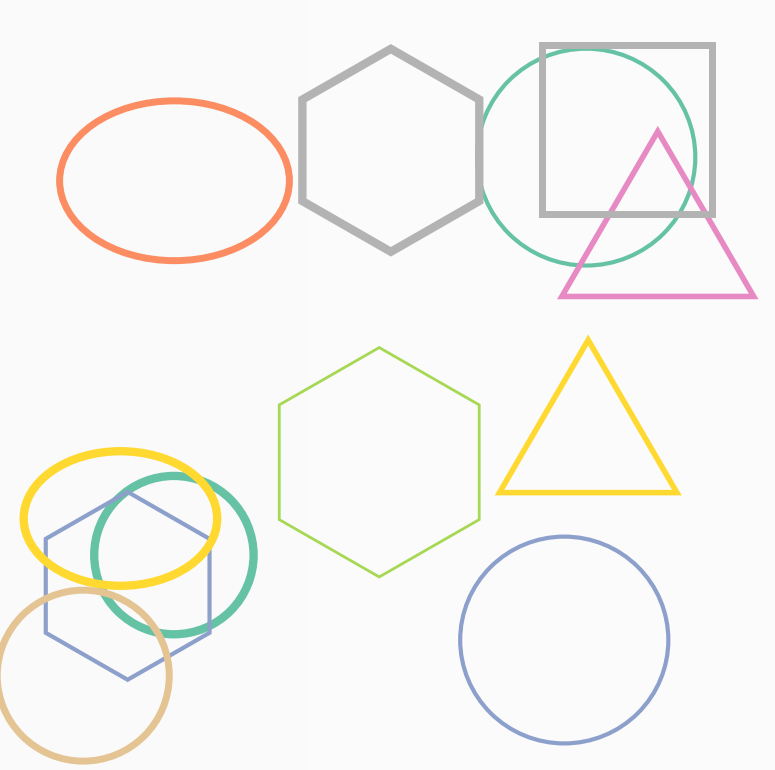[{"shape": "circle", "thickness": 1.5, "radius": 0.7, "center": [0.756, 0.796]}, {"shape": "circle", "thickness": 3, "radius": 0.51, "center": [0.224, 0.279]}, {"shape": "oval", "thickness": 2.5, "radius": 0.74, "center": [0.225, 0.765]}, {"shape": "hexagon", "thickness": 1.5, "radius": 0.61, "center": [0.165, 0.239]}, {"shape": "circle", "thickness": 1.5, "radius": 0.67, "center": [0.728, 0.169]}, {"shape": "triangle", "thickness": 2, "radius": 0.71, "center": [0.849, 0.686]}, {"shape": "hexagon", "thickness": 1, "radius": 0.74, "center": [0.489, 0.4]}, {"shape": "triangle", "thickness": 2, "radius": 0.66, "center": [0.759, 0.426]}, {"shape": "oval", "thickness": 3, "radius": 0.62, "center": [0.155, 0.327]}, {"shape": "circle", "thickness": 2.5, "radius": 0.55, "center": [0.107, 0.123]}, {"shape": "square", "thickness": 2.5, "radius": 0.55, "center": [0.809, 0.832]}, {"shape": "hexagon", "thickness": 3, "radius": 0.66, "center": [0.504, 0.805]}]